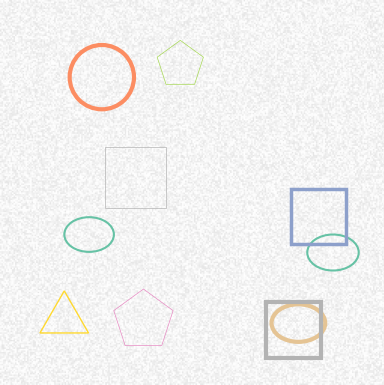[{"shape": "oval", "thickness": 1.5, "radius": 0.32, "center": [0.231, 0.391]}, {"shape": "oval", "thickness": 1.5, "radius": 0.33, "center": [0.865, 0.344]}, {"shape": "circle", "thickness": 3, "radius": 0.42, "center": [0.264, 0.8]}, {"shape": "square", "thickness": 2.5, "radius": 0.36, "center": [0.826, 0.437]}, {"shape": "pentagon", "thickness": 0.5, "radius": 0.4, "center": [0.373, 0.168]}, {"shape": "pentagon", "thickness": 0.5, "radius": 0.32, "center": [0.468, 0.832]}, {"shape": "triangle", "thickness": 1, "radius": 0.36, "center": [0.167, 0.172]}, {"shape": "oval", "thickness": 3, "radius": 0.35, "center": [0.775, 0.161]}, {"shape": "square", "thickness": 0.5, "radius": 0.4, "center": [0.351, 0.539]}, {"shape": "square", "thickness": 3, "radius": 0.36, "center": [0.762, 0.143]}]